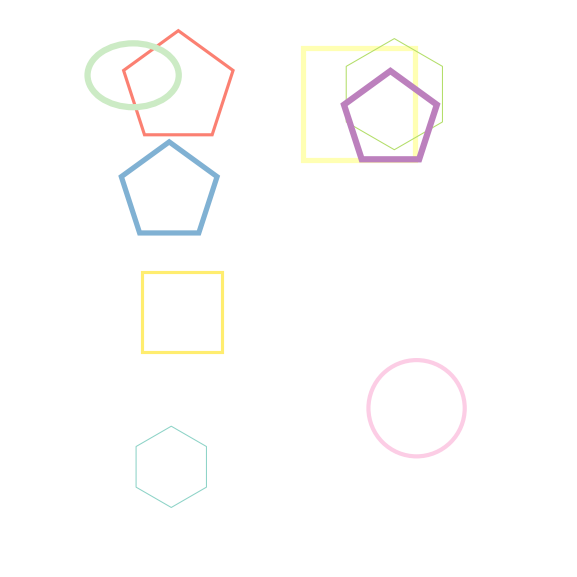[{"shape": "hexagon", "thickness": 0.5, "radius": 0.35, "center": [0.297, 0.191]}, {"shape": "square", "thickness": 2.5, "radius": 0.49, "center": [0.622, 0.819]}, {"shape": "pentagon", "thickness": 1.5, "radius": 0.5, "center": [0.309, 0.846]}, {"shape": "pentagon", "thickness": 2.5, "radius": 0.44, "center": [0.293, 0.666]}, {"shape": "hexagon", "thickness": 0.5, "radius": 0.48, "center": [0.683, 0.836]}, {"shape": "circle", "thickness": 2, "radius": 0.42, "center": [0.721, 0.292]}, {"shape": "pentagon", "thickness": 3, "radius": 0.42, "center": [0.676, 0.792]}, {"shape": "oval", "thickness": 3, "radius": 0.39, "center": [0.231, 0.869]}, {"shape": "square", "thickness": 1.5, "radius": 0.35, "center": [0.315, 0.459]}]